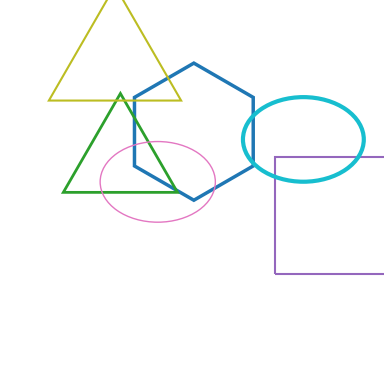[{"shape": "hexagon", "thickness": 2.5, "radius": 0.89, "center": [0.504, 0.658]}, {"shape": "triangle", "thickness": 2, "radius": 0.86, "center": [0.313, 0.586]}, {"shape": "square", "thickness": 1.5, "radius": 0.76, "center": [0.868, 0.44]}, {"shape": "oval", "thickness": 1, "radius": 0.75, "center": [0.41, 0.528]}, {"shape": "triangle", "thickness": 1.5, "radius": 0.99, "center": [0.299, 0.838]}, {"shape": "oval", "thickness": 3, "radius": 0.78, "center": [0.788, 0.638]}]